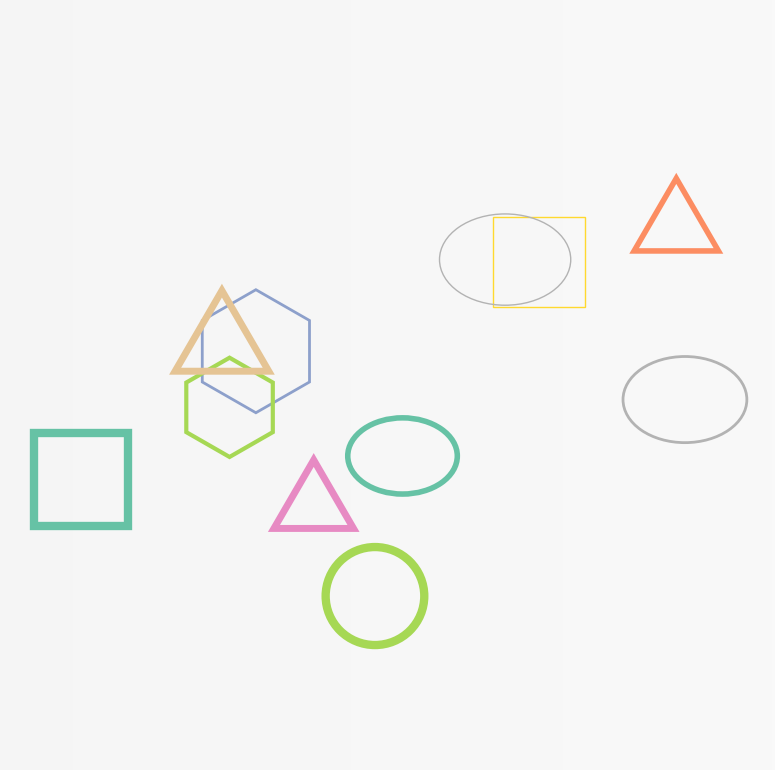[{"shape": "square", "thickness": 3, "radius": 0.3, "center": [0.105, 0.377]}, {"shape": "oval", "thickness": 2, "radius": 0.35, "center": [0.519, 0.408]}, {"shape": "triangle", "thickness": 2, "radius": 0.31, "center": [0.873, 0.706]}, {"shape": "hexagon", "thickness": 1, "radius": 0.4, "center": [0.33, 0.544]}, {"shape": "triangle", "thickness": 2.5, "radius": 0.3, "center": [0.405, 0.343]}, {"shape": "hexagon", "thickness": 1.5, "radius": 0.32, "center": [0.296, 0.471]}, {"shape": "circle", "thickness": 3, "radius": 0.32, "center": [0.484, 0.226]}, {"shape": "square", "thickness": 0.5, "radius": 0.3, "center": [0.695, 0.66]}, {"shape": "triangle", "thickness": 2.5, "radius": 0.35, "center": [0.286, 0.553]}, {"shape": "oval", "thickness": 0.5, "radius": 0.42, "center": [0.652, 0.663]}, {"shape": "oval", "thickness": 1, "radius": 0.4, "center": [0.884, 0.481]}]